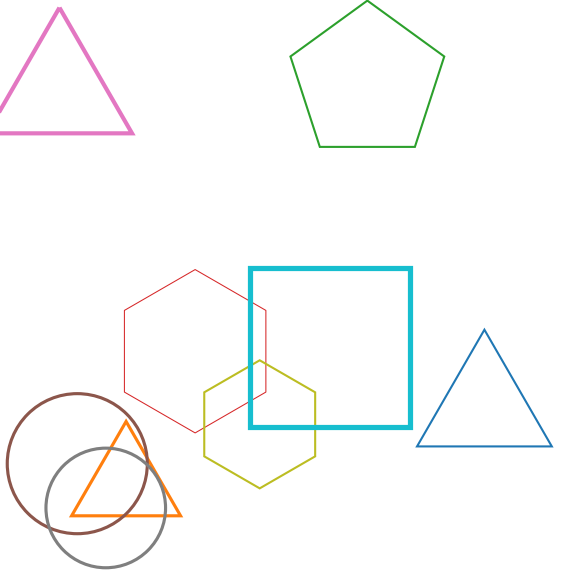[{"shape": "triangle", "thickness": 1, "radius": 0.67, "center": [0.839, 0.293]}, {"shape": "triangle", "thickness": 1.5, "radius": 0.54, "center": [0.218, 0.16]}, {"shape": "pentagon", "thickness": 1, "radius": 0.7, "center": [0.636, 0.858]}, {"shape": "hexagon", "thickness": 0.5, "radius": 0.71, "center": [0.338, 0.391]}, {"shape": "circle", "thickness": 1.5, "radius": 0.61, "center": [0.134, 0.196]}, {"shape": "triangle", "thickness": 2, "radius": 0.73, "center": [0.103, 0.841]}, {"shape": "circle", "thickness": 1.5, "radius": 0.52, "center": [0.183, 0.12]}, {"shape": "hexagon", "thickness": 1, "radius": 0.55, "center": [0.45, 0.264]}, {"shape": "square", "thickness": 2.5, "radius": 0.69, "center": [0.572, 0.397]}]